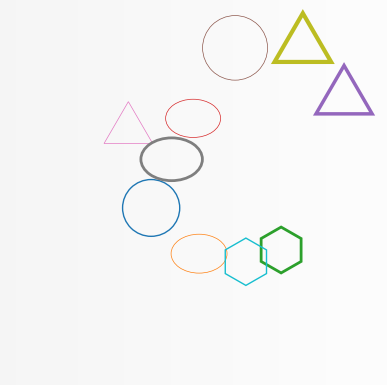[{"shape": "circle", "thickness": 1, "radius": 0.37, "center": [0.39, 0.46]}, {"shape": "oval", "thickness": 0.5, "radius": 0.36, "center": [0.514, 0.341]}, {"shape": "hexagon", "thickness": 2, "radius": 0.3, "center": [0.725, 0.351]}, {"shape": "oval", "thickness": 0.5, "radius": 0.35, "center": [0.498, 0.693]}, {"shape": "triangle", "thickness": 2.5, "radius": 0.42, "center": [0.888, 0.746]}, {"shape": "circle", "thickness": 0.5, "radius": 0.42, "center": [0.607, 0.876]}, {"shape": "triangle", "thickness": 0.5, "radius": 0.36, "center": [0.331, 0.664]}, {"shape": "oval", "thickness": 2, "radius": 0.4, "center": [0.443, 0.586]}, {"shape": "triangle", "thickness": 3, "radius": 0.42, "center": [0.781, 0.881]}, {"shape": "hexagon", "thickness": 1, "radius": 0.31, "center": [0.635, 0.32]}]